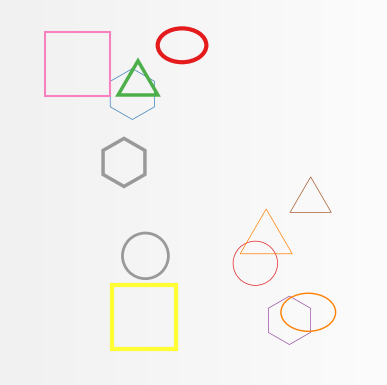[{"shape": "circle", "thickness": 0.5, "radius": 0.29, "center": [0.659, 0.316]}, {"shape": "oval", "thickness": 3, "radius": 0.31, "center": [0.47, 0.882]}, {"shape": "hexagon", "thickness": 0.5, "radius": 0.33, "center": [0.342, 0.756]}, {"shape": "triangle", "thickness": 2.5, "radius": 0.3, "center": [0.356, 0.783]}, {"shape": "hexagon", "thickness": 0.5, "radius": 0.31, "center": [0.747, 0.168]}, {"shape": "oval", "thickness": 1, "radius": 0.35, "center": [0.795, 0.189]}, {"shape": "triangle", "thickness": 0.5, "radius": 0.39, "center": [0.687, 0.38]}, {"shape": "square", "thickness": 3, "radius": 0.42, "center": [0.372, 0.176]}, {"shape": "triangle", "thickness": 0.5, "radius": 0.31, "center": [0.802, 0.479]}, {"shape": "square", "thickness": 1.5, "radius": 0.42, "center": [0.199, 0.834]}, {"shape": "circle", "thickness": 2, "radius": 0.3, "center": [0.375, 0.335]}, {"shape": "hexagon", "thickness": 2.5, "radius": 0.31, "center": [0.32, 0.578]}]